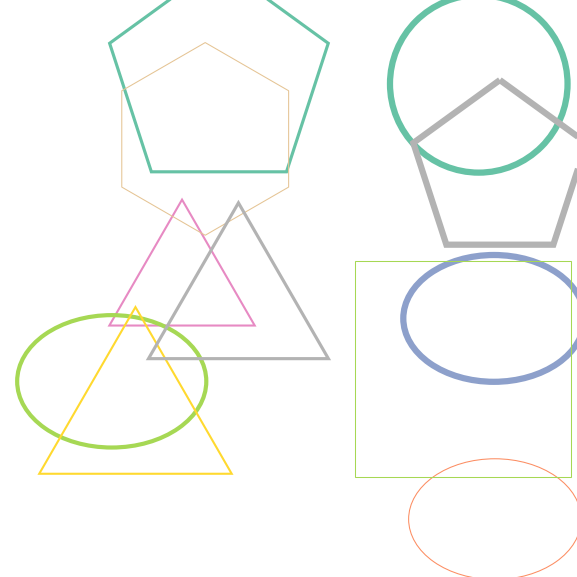[{"shape": "circle", "thickness": 3, "radius": 0.77, "center": [0.829, 0.854]}, {"shape": "pentagon", "thickness": 1.5, "radius": 1.0, "center": [0.379, 0.863]}, {"shape": "oval", "thickness": 0.5, "radius": 0.75, "center": [0.857, 0.1]}, {"shape": "oval", "thickness": 3, "radius": 0.78, "center": [0.855, 0.448]}, {"shape": "triangle", "thickness": 1, "radius": 0.73, "center": [0.315, 0.508]}, {"shape": "square", "thickness": 0.5, "radius": 0.93, "center": [0.802, 0.361]}, {"shape": "oval", "thickness": 2, "radius": 0.82, "center": [0.193, 0.339]}, {"shape": "triangle", "thickness": 1, "radius": 0.96, "center": [0.235, 0.275]}, {"shape": "hexagon", "thickness": 0.5, "radius": 0.83, "center": [0.355, 0.759]}, {"shape": "triangle", "thickness": 1.5, "radius": 0.9, "center": [0.413, 0.468]}, {"shape": "pentagon", "thickness": 3, "radius": 0.79, "center": [0.866, 0.703]}]